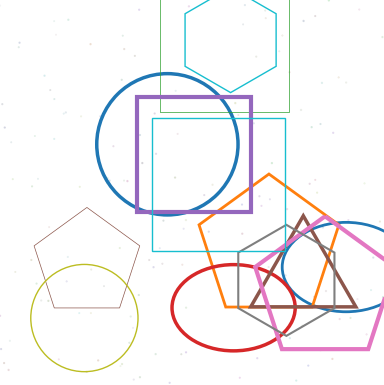[{"shape": "oval", "thickness": 2, "radius": 0.83, "center": [0.899, 0.306]}, {"shape": "circle", "thickness": 2.5, "radius": 0.92, "center": [0.435, 0.625]}, {"shape": "pentagon", "thickness": 2, "radius": 0.95, "center": [0.699, 0.357]}, {"shape": "square", "thickness": 0.5, "radius": 0.84, "center": [0.582, 0.877]}, {"shape": "oval", "thickness": 2.5, "radius": 0.8, "center": [0.607, 0.201]}, {"shape": "square", "thickness": 3, "radius": 0.75, "center": [0.504, 0.599]}, {"shape": "pentagon", "thickness": 0.5, "radius": 0.72, "center": [0.226, 0.317]}, {"shape": "triangle", "thickness": 2.5, "radius": 0.79, "center": [0.788, 0.282]}, {"shape": "pentagon", "thickness": 3, "radius": 0.95, "center": [0.844, 0.247]}, {"shape": "hexagon", "thickness": 1.5, "radius": 0.72, "center": [0.744, 0.272]}, {"shape": "circle", "thickness": 1, "radius": 0.7, "center": [0.219, 0.174]}, {"shape": "hexagon", "thickness": 1, "radius": 0.68, "center": [0.599, 0.896]}, {"shape": "square", "thickness": 1, "radius": 0.86, "center": [0.566, 0.52]}]